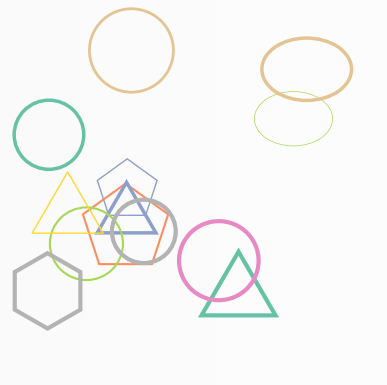[{"shape": "circle", "thickness": 2.5, "radius": 0.45, "center": [0.126, 0.65]}, {"shape": "triangle", "thickness": 3, "radius": 0.55, "center": [0.616, 0.236]}, {"shape": "pentagon", "thickness": 1.5, "radius": 0.58, "center": [0.324, 0.408]}, {"shape": "triangle", "thickness": 2.5, "radius": 0.44, "center": [0.327, 0.439]}, {"shape": "pentagon", "thickness": 1, "radius": 0.41, "center": [0.328, 0.506]}, {"shape": "circle", "thickness": 3, "radius": 0.51, "center": [0.565, 0.323]}, {"shape": "oval", "thickness": 0.5, "radius": 0.5, "center": [0.757, 0.692]}, {"shape": "circle", "thickness": 1.5, "radius": 0.47, "center": [0.223, 0.367]}, {"shape": "triangle", "thickness": 1, "radius": 0.53, "center": [0.175, 0.447]}, {"shape": "oval", "thickness": 2.5, "radius": 0.58, "center": [0.791, 0.82]}, {"shape": "circle", "thickness": 2, "radius": 0.54, "center": [0.339, 0.869]}, {"shape": "circle", "thickness": 3, "radius": 0.41, "center": [0.371, 0.399]}, {"shape": "hexagon", "thickness": 3, "radius": 0.49, "center": [0.123, 0.245]}]